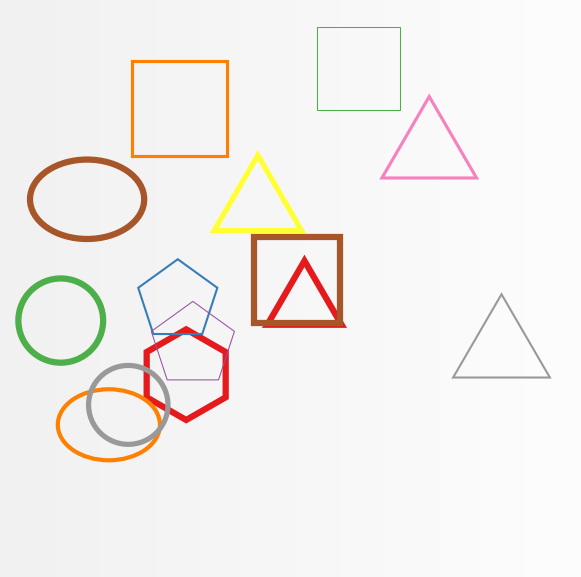[{"shape": "triangle", "thickness": 3, "radius": 0.37, "center": [0.524, 0.474]}, {"shape": "hexagon", "thickness": 3, "radius": 0.39, "center": [0.32, 0.35]}, {"shape": "pentagon", "thickness": 1, "radius": 0.36, "center": [0.306, 0.479]}, {"shape": "square", "thickness": 0.5, "radius": 0.36, "center": [0.617, 0.88]}, {"shape": "circle", "thickness": 3, "radius": 0.36, "center": [0.105, 0.444]}, {"shape": "pentagon", "thickness": 0.5, "radius": 0.38, "center": [0.332, 0.402]}, {"shape": "square", "thickness": 1.5, "radius": 0.41, "center": [0.31, 0.811]}, {"shape": "oval", "thickness": 2, "radius": 0.44, "center": [0.187, 0.264]}, {"shape": "triangle", "thickness": 2.5, "radius": 0.43, "center": [0.444, 0.643]}, {"shape": "oval", "thickness": 3, "radius": 0.49, "center": [0.15, 0.654]}, {"shape": "square", "thickness": 3, "radius": 0.37, "center": [0.511, 0.515]}, {"shape": "triangle", "thickness": 1.5, "radius": 0.47, "center": [0.738, 0.738]}, {"shape": "circle", "thickness": 2.5, "radius": 0.34, "center": [0.221, 0.298]}, {"shape": "triangle", "thickness": 1, "radius": 0.48, "center": [0.863, 0.393]}]